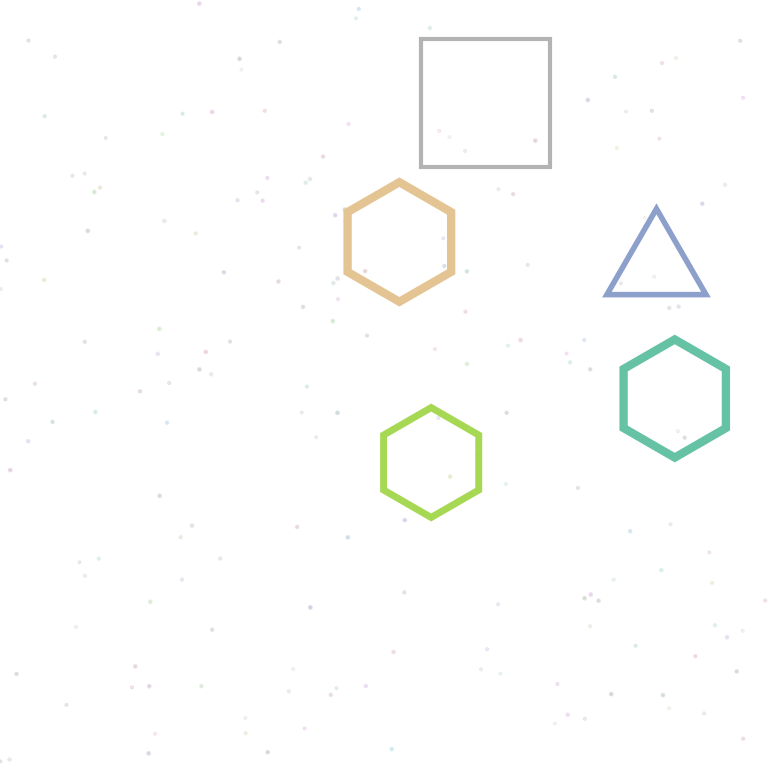[{"shape": "hexagon", "thickness": 3, "radius": 0.38, "center": [0.876, 0.482]}, {"shape": "triangle", "thickness": 2, "radius": 0.37, "center": [0.853, 0.655]}, {"shape": "hexagon", "thickness": 2.5, "radius": 0.36, "center": [0.56, 0.399]}, {"shape": "hexagon", "thickness": 3, "radius": 0.39, "center": [0.519, 0.686]}, {"shape": "square", "thickness": 1.5, "radius": 0.42, "center": [0.63, 0.866]}]